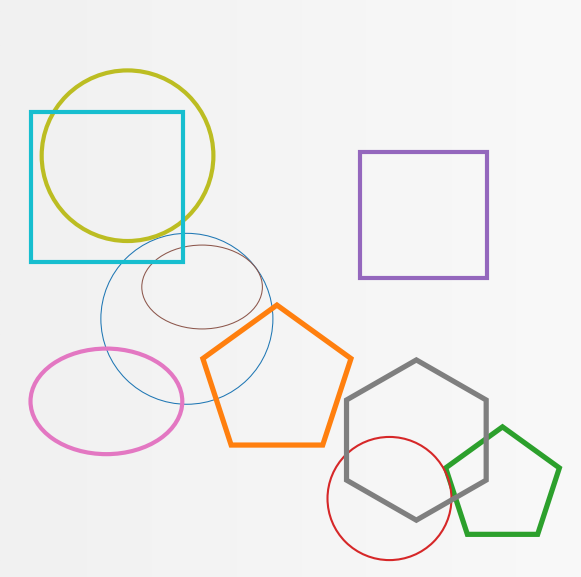[{"shape": "circle", "thickness": 0.5, "radius": 0.74, "center": [0.322, 0.447]}, {"shape": "pentagon", "thickness": 2.5, "radius": 0.67, "center": [0.476, 0.337]}, {"shape": "pentagon", "thickness": 2.5, "radius": 0.51, "center": [0.865, 0.157]}, {"shape": "circle", "thickness": 1, "radius": 0.53, "center": [0.67, 0.136]}, {"shape": "square", "thickness": 2, "radius": 0.55, "center": [0.729, 0.628]}, {"shape": "oval", "thickness": 0.5, "radius": 0.52, "center": [0.348, 0.502]}, {"shape": "oval", "thickness": 2, "radius": 0.65, "center": [0.183, 0.304]}, {"shape": "hexagon", "thickness": 2.5, "radius": 0.69, "center": [0.716, 0.237]}, {"shape": "circle", "thickness": 2, "radius": 0.74, "center": [0.219, 0.73]}, {"shape": "square", "thickness": 2, "radius": 0.65, "center": [0.184, 0.676]}]